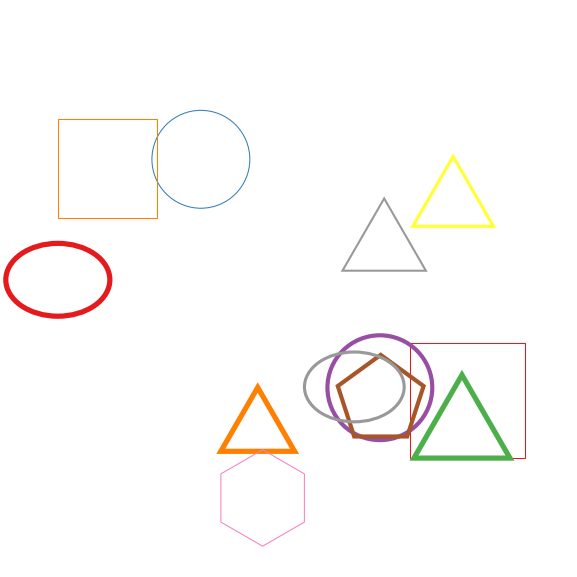[{"shape": "oval", "thickness": 2.5, "radius": 0.45, "center": [0.1, 0.515]}, {"shape": "square", "thickness": 0.5, "radius": 0.5, "center": [0.81, 0.306]}, {"shape": "circle", "thickness": 0.5, "radius": 0.42, "center": [0.348, 0.723]}, {"shape": "triangle", "thickness": 2.5, "radius": 0.48, "center": [0.8, 0.254]}, {"shape": "circle", "thickness": 2, "radius": 0.45, "center": [0.658, 0.328]}, {"shape": "square", "thickness": 0.5, "radius": 0.43, "center": [0.186, 0.708]}, {"shape": "triangle", "thickness": 2.5, "radius": 0.37, "center": [0.446, 0.255]}, {"shape": "triangle", "thickness": 1.5, "radius": 0.4, "center": [0.785, 0.648]}, {"shape": "pentagon", "thickness": 2, "radius": 0.39, "center": [0.659, 0.307]}, {"shape": "hexagon", "thickness": 0.5, "radius": 0.42, "center": [0.455, 0.137]}, {"shape": "oval", "thickness": 1.5, "radius": 0.43, "center": [0.614, 0.329]}, {"shape": "triangle", "thickness": 1, "radius": 0.42, "center": [0.665, 0.572]}]